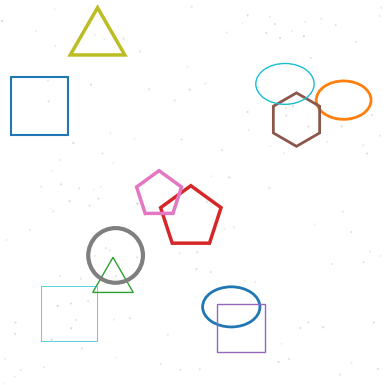[{"shape": "oval", "thickness": 2, "radius": 0.37, "center": [0.601, 0.203]}, {"shape": "square", "thickness": 1.5, "radius": 0.37, "center": [0.102, 0.724]}, {"shape": "oval", "thickness": 2, "radius": 0.36, "center": [0.893, 0.74]}, {"shape": "triangle", "thickness": 1, "radius": 0.3, "center": [0.293, 0.271]}, {"shape": "pentagon", "thickness": 2.5, "radius": 0.41, "center": [0.496, 0.435]}, {"shape": "square", "thickness": 1, "radius": 0.31, "center": [0.626, 0.149]}, {"shape": "hexagon", "thickness": 2, "radius": 0.35, "center": [0.77, 0.689]}, {"shape": "pentagon", "thickness": 2.5, "radius": 0.31, "center": [0.413, 0.495]}, {"shape": "circle", "thickness": 3, "radius": 0.36, "center": [0.3, 0.337]}, {"shape": "triangle", "thickness": 2.5, "radius": 0.41, "center": [0.253, 0.898]}, {"shape": "square", "thickness": 0.5, "radius": 0.36, "center": [0.179, 0.186]}, {"shape": "oval", "thickness": 1, "radius": 0.38, "center": [0.74, 0.782]}]